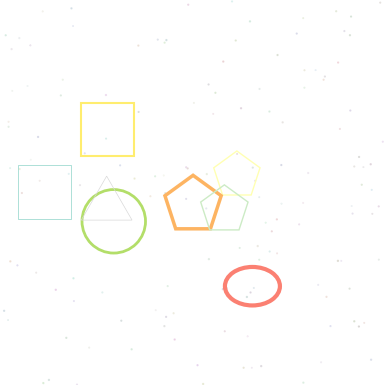[{"shape": "square", "thickness": 0.5, "radius": 0.35, "center": [0.115, 0.501]}, {"shape": "pentagon", "thickness": 1, "radius": 0.32, "center": [0.615, 0.545]}, {"shape": "oval", "thickness": 3, "radius": 0.36, "center": [0.656, 0.257]}, {"shape": "pentagon", "thickness": 2.5, "radius": 0.38, "center": [0.501, 0.468]}, {"shape": "circle", "thickness": 2, "radius": 0.41, "center": [0.295, 0.425]}, {"shape": "triangle", "thickness": 0.5, "radius": 0.38, "center": [0.277, 0.466]}, {"shape": "pentagon", "thickness": 1, "radius": 0.32, "center": [0.583, 0.455]}, {"shape": "square", "thickness": 1.5, "radius": 0.35, "center": [0.28, 0.664]}]